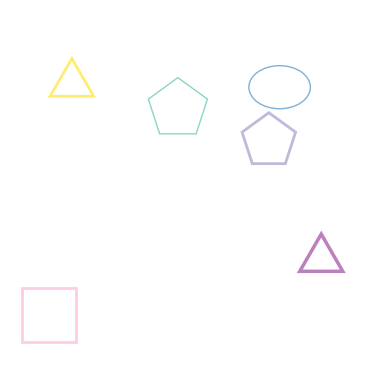[{"shape": "pentagon", "thickness": 1, "radius": 0.4, "center": [0.462, 0.718]}, {"shape": "pentagon", "thickness": 2, "radius": 0.37, "center": [0.698, 0.634]}, {"shape": "oval", "thickness": 1, "radius": 0.4, "center": [0.726, 0.773]}, {"shape": "square", "thickness": 2, "radius": 0.35, "center": [0.128, 0.181]}, {"shape": "triangle", "thickness": 2.5, "radius": 0.32, "center": [0.834, 0.328]}, {"shape": "triangle", "thickness": 2, "radius": 0.33, "center": [0.187, 0.783]}]